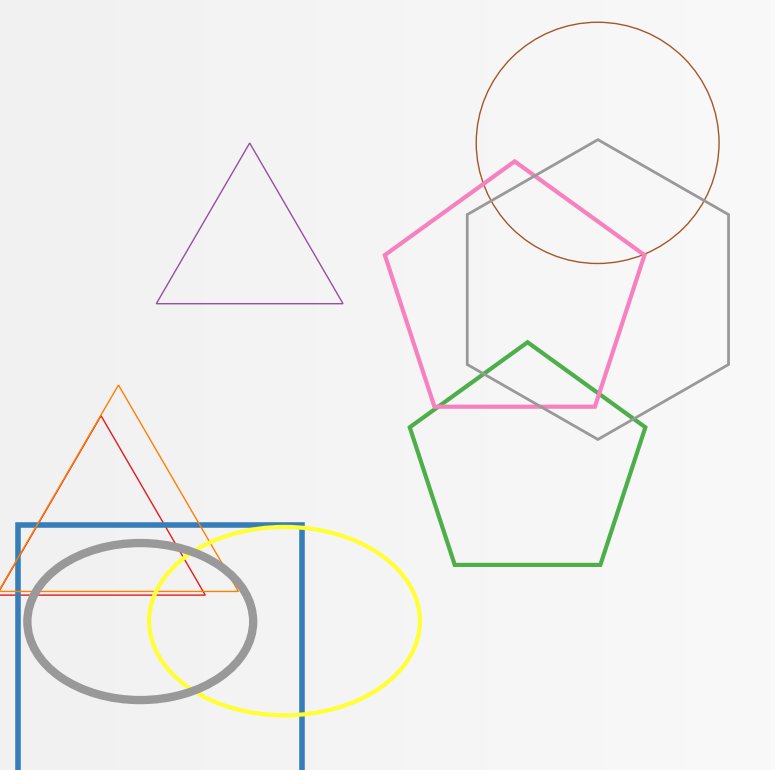[{"shape": "triangle", "thickness": 0.5, "radius": 0.78, "center": [0.13, 0.305]}, {"shape": "square", "thickness": 2, "radius": 0.91, "center": [0.206, 0.136]}, {"shape": "pentagon", "thickness": 1.5, "radius": 0.8, "center": [0.681, 0.396]}, {"shape": "triangle", "thickness": 0.5, "radius": 0.7, "center": [0.322, 0.675]}, {"shape": "triangle", "thickness": 0.5, "radius": 0.89, "center": [0.153, 0.321]}, {"shape": "oval", "thickness": 1.5, "radius": 0.87, "center": [0.367, 0.193]}, {"shape": "circle", "thickness": 0.5, "radius": 0.78, "center": [0.771, 0.814]}, {"shape": "pentagon", "thickness": 1.5, "radius": 0.88, "center": [0.664, 0.614]}, {"shape": "hexagon", "thickness": 1, "radius": 0.97, "center": [0.771, 0.624]}, {"shape": "oval", "thickness": 3, "radius": 0.73, "center": [0.181, 0.193]}]